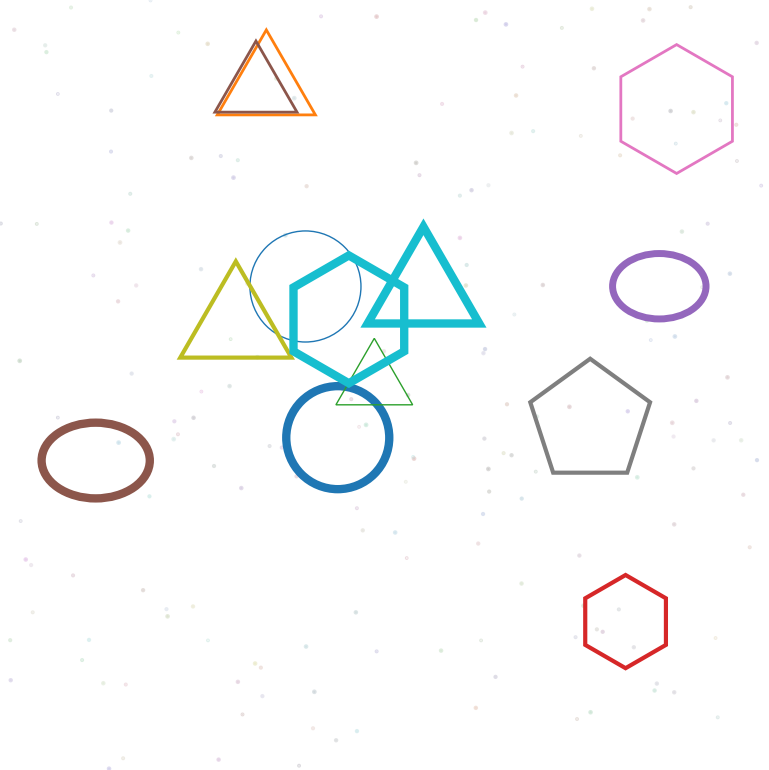[{"shape": "circle", "thickness": 0.5, "radius": 0.36, "center": [0.397, 0.628]}, {"shape": "circle", "thickness": 3, "radius": 0.33, "center": [0.439, 0.432]}, {"shape": "triangle", "thickness": 1, "radius": 0.37, "center": [0.346, 0.888]}, {"shape": "triangle", "thickness": 0.5, "radius": 0.29, "center": [0.486, 0.503]}, {"shape": "hexagon", "thickness": 1.5, "radius": 0.3, "center": [0.812, 0.193]}, {"shape": "oval", "thickness": 2.5, "radius": 0.3, "center": [0.856, 0.628]}, {"shape": "triangle", "thickness": 1, "radius": 0.31, "center": [0.332, 0.885]}, {"shape": "oval", "thickness": 3, "radius": 0.35, "center": [0.124, 0.402]}, {"shape": "hexagon", "thickness": 1, "radius": 0.42, "center": [0.879, 0.858]}, {"shape": "pentagon", "thickness": 1.5, "radius": 0.41, "center": [0.766, 0.452]}, {"shape": "triangle", "thickness": 1.5, "radius": 0.42, "center": [0.306, 0.577]}, {"shape": "triangle", "thickness": 3, "radius": 0.42, "center": [0.55, 0.622]}, {"shape": "hexagon", "thickness": 3, "radius": 0.42, "center": [0.453, 0.585]}]